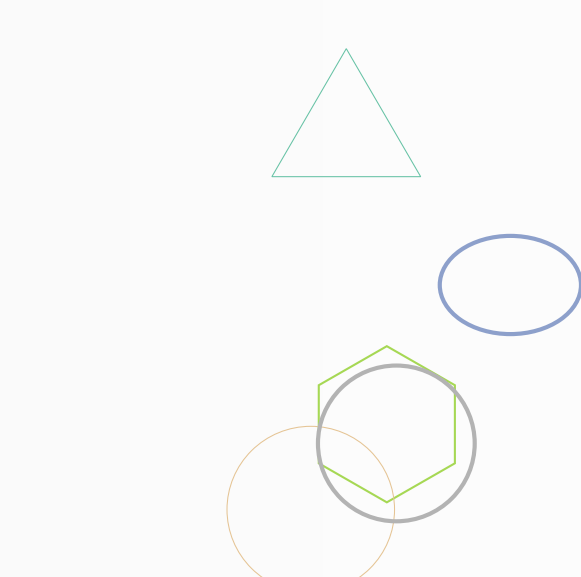[{"shape": "triangle", "thickness": 0.5, "radius": 0.74, "center": [0.596, 0.767]}, {"shape": "oval", "thickness": 2, "radius": 0.61, "center": [0.878, 0.506]}, {"shape": "hexagon", "thickness": 1, "radius": 0.68, "center": [0.666, 0.264]}, {"shape": "circle", "thickness": 0.5, "radius": 0.72, "center": [0.535, 0.117]}, {"shape": "circle", "thickness": 2, "radius": 0.67, "center": [0.682, 0.231]}]